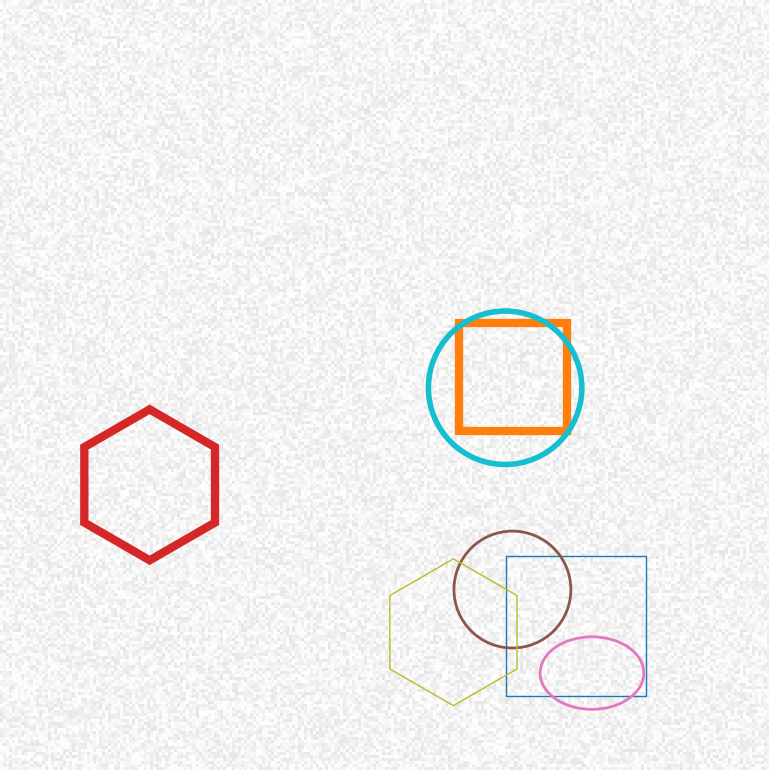[{"shape": "square", "thickness": 0.5, "radius": 0.46, "center": [0.748, 0.187]}, {"shape": "square", "thickness": 3, "radius": 0.35, "center": [0.666, 0.51]}, {"shape": "hexagon", "thickness": 3, "radius": 0.49, "center": [0.194, 0.37]}, {"shape": "circle", "thickness": 1, "radius": 0.38, "center": [0.665, 0.234]}, {"shape": "oval", "thickness": 1, "radius": 0.34, "center": [0.769, 0.126]}, {"shape": "hexagon", "thickness": 0.5, "radius": 0.48, "center": [0.589, 0.179]}, {"shape": "circle", "thickness": 2, "radius": 0.5, "center": [0.656, 0.496]}]